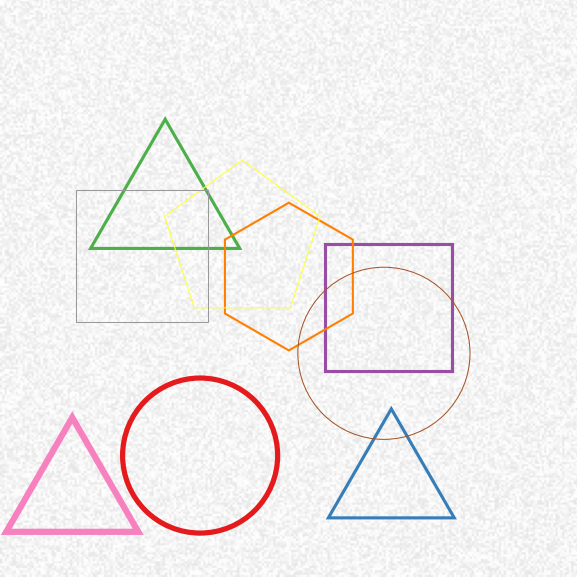[{"shape": "circle", "thickness": 2.5, "radius": 0.67, "center": [0.347, 0.21]}, {"shape": "triangle", "thickness": 1.5, "radius": 0.63, "center": [0.678, 0.165]}, {"shape": "triangle", "thickness": 1.5, "radius": 0.75, "center": [0.286, 0.644]}, {"shape": "square", "thickness": 1.5, "radius": 0.55, "center": [0.673, 0.467]}, {"shape": "hexagon", "thickness": 1, "radius": 0.64, "center": [0.5, 0.52]}, {"shape": "pentagon", "thickness": 0.5, "radius": 0.71, "center": [0.42, 0.581]}, {"shape": "circle", "thickness": 0.5, "radius": 0.75, "center": [0.665, 0.387]}, {"shape": "triangle", "thickness": 3, "radius": 0.66, "center": [0.125, 0.144]}, {"shape": "square", "thickness": 0.5, "radius": 0.57, "center": [0.246, 0.556]}]